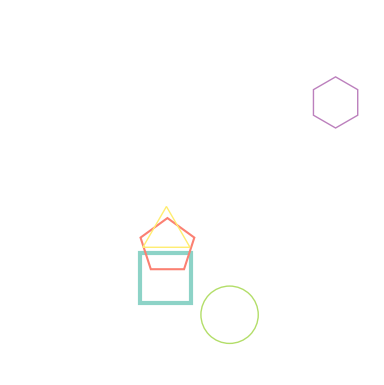[{"shape": "square", "thickness": 3, "radius": 0.33, "center": [0.43, 0.279]}, {"shape": "pentagon", "thickness": 1.5, "radius": 0.37, "center": [0.435, 0.36]}, {"shape": "circle", "thickness": 1, "radius": 0.37, "center": [0.596, 0.182]}, {"shape": "hexagon", "thickness": 1, "radius": 0.33, "center": [0.872, 0.734]}, {"shape": "triangle", "thickness": 1, "radius": 0.35, "center": [0.432, 0.393]}]